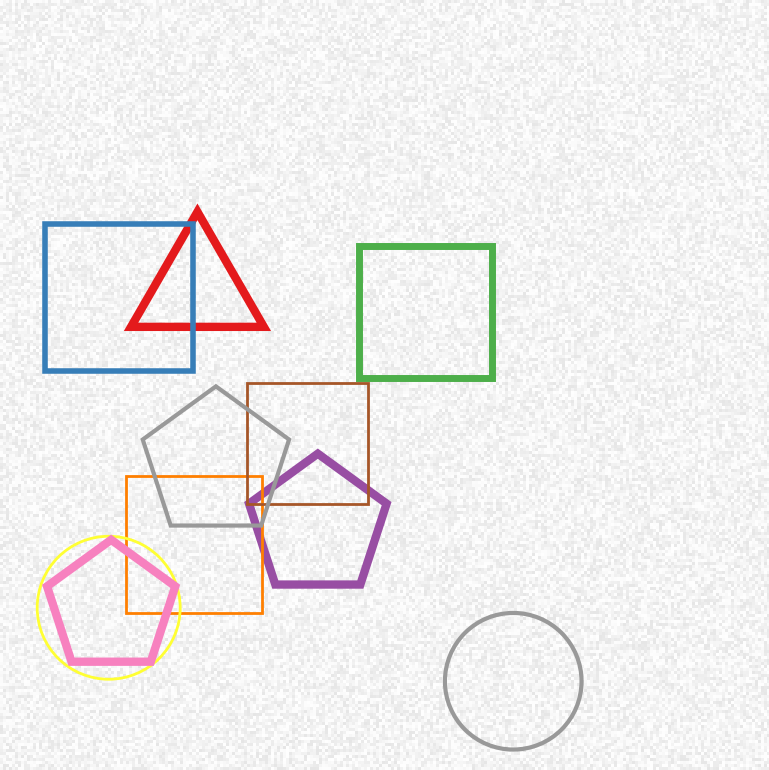[{"shape": "triangle", "thickness": 3, "radius": 0.5, "center": [0.256, 0.625]}, {"shape": "square", "thickness": 2, "radius": 0.48, "center": [0.155, 0.614]}, {"shape": "square", "thickness": 2.5, "radius": 0.43, "center": [0.553, 0.595]}, {"shape": "pentagon", "thickness": 3, "radius": 0.47, "center": [0.413, 0.317]}, {"shape": "square", "thickness": 1, "radius": 0.44, "center": [0.252, 0.293]}, {"shape": "circle", "thickness": 1, "radius": 0.46, "center": [0.141, 0.211]}, {"shape": "square", "thickness": 1, "radius": 0.39, "center": [0.399, 0.424]}, {"shape": "pentagon", "thickness": 3, "radius": 0.44, "center": [0.144, 0.211]}, {"shape": "circle", "thickness": 1.5, "radius": 0.44, "center": [0.667, 0.115]}, {"shape": "pentagon", "thickness": 1.5, "radius": 0.5, "center": [0.28, 0.398]}]